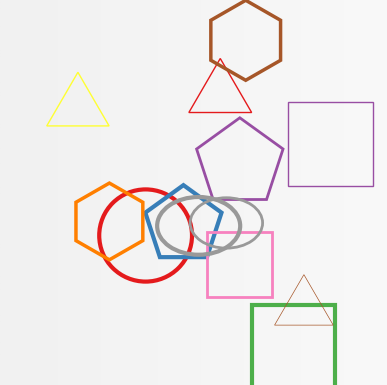[{"shape": "triangle", "thickness": 1, "radius": 0.47, "center": [0.568, 0.755]}, {"shape": "circle", "thickness": 3, "radius": 0.6, "center": [0.376, 0.388]}, {"shape": "pentagon", "thickness": 3, "radius": 0.52, "center": [0.473, 0.416]}, {"shape": "square", "thickness": 3, "radius": 0.53, "center": [0.757, 0.102]}, {"shape": "pentagon", "thickness": 2, "radius": 0.59, "center": [0.619, 0.577]}, {"shape": "square", "thickness": 1, "radius": 0.55, "center": [0.853, 0.626]}, {"shape": "hexagon", "thickness": 2.5, "radius": 0.5, "center": [0.282, 0.425]}, {"shape": "triangle", "thickness": 1, "radius": 0.46, "center": [0.201, 0.719]}, {"shape": "triangle", "thickness": 0.5, "radius": 0.44, "center": [0.784, 0.199]}, {"shape": "hexagon", "thickness": 2.5, "radius": 0.52, "center": [0.634, 0.895]}, {"shape": "square", "thickness": 2, "radius": 0.42, "center": [0.618, 0.314]}, {"shape": "oval", "thickness": 2, "radius": 0.47, "center": [0.584, 0.421]}, {"shape": "oval", "thickness": 3, "radius": 0.54, "center": [0.513, 0.413]}]